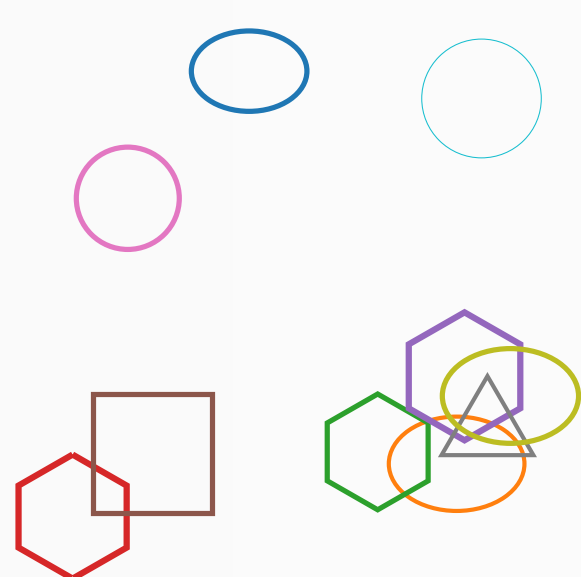[{"shape": "oval", "thickness": 2.5, "radius": 0.5, "center": [0.429, 0.876]}, {"shape": "oval", "thickness": 2, "radius": 0.58, "center": [0.786, 0.196]}, {"shape": "hexagon", "thickness": 2.5, "radius": 0.5, "center": [0.65, 0.217]}, {"shape": "hexagon", "thickness": 3, "radius": 0.54, "center": [0.125, 0.105]}, {"shape": "hexagon", "thickness": 3, "radius": 0.55, "center": [0.799, 0.347]}, {"shape": "square", "thickness": 2.5, "radius": 0.51, "center": [0.262, 0.213]}, {"shape": "circle", "thickness": 2.5, "radius": 0.44, "center": [0.22, 0.656]}, {"shape": "triangle", "thickness": 2, "radius": 0.46, "center": [0.839, 0.257]}, {"shape": "oval", "thickness": 2.5, "radius": 0.59, "center": [0.878, 0.313]}, {"shape": "circle", "thickness": 0.5, "radius": 0.51, "center": [0.828, 0.829]}]